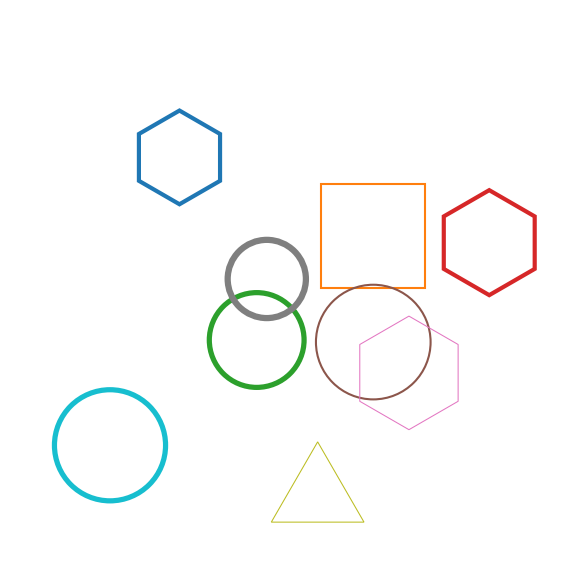[{"shape": "hexagon", "thickness": 2, "radius": 0.41, "center": [0.311, 0.727]}, {"shape": "square", "thickness": 1, "radius": 0.45, "center": [0.646, 0.59]}, {"shape": "circle", "thickness": 2.5, "radius": 0.41, "center": [0.444, 0.41]}, {"shape": "hexagon", "thickness": 2, "radius": 0.45, "center": [0.847, 0.579]}, {"shape": "circle", "thickness": 1, "radius": 0.5, "center": [0.646, 0.407]}, {"shape": "hexagon", "thickness": 0.5, "radius": 0.49, "center": [0.708, 0.353]}, {"shape": "circle", "thickness": 3, "radius": 0.34, "center": [0.462, 0.516]}, {"shape": "triangle", "thickness": 0.5, "radius": 0.46, "center": [0.55, 0.141]}, {"shape": "circle", "thickness": 2.5, "radius": 0.48, "center": [0.19, 0.228]}]